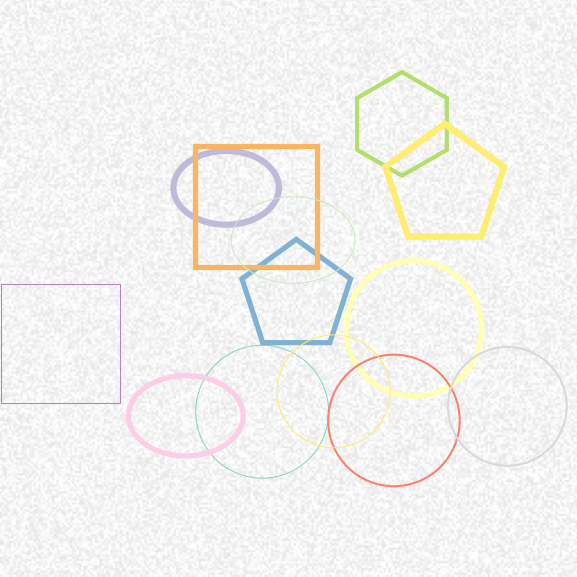[{"shape": "circle", "thickness": 0.5, "radius": 0.58, "center": [0.454, 0.286]}, {"shape": "circle", "thickness": 2.5, "radius": 0.59, "center": [0.717, 0.43]}, {"shape": "oval", "thickness": 3, "radius": 0.46, "center": [0.392, 0.674]}, {"shape": "circle", "thickness": 1, "radius": 0.57, "center": [0.682, 0.271]}, {"shape": "pentagon", "thickness": 2.5, "radius": 0.49, "center": [0.513, 0.486]}, {"shape": "square", "thickness": 2.5, "radius": 0.52, "center": [0.443, 0.641]}, {"shape": "hexagon", "thickness": 2, "radius": 0.45, "center": [0.696, 0.785]}, {"shape": "oval", "thickness": 2.5, "radius": 0.5, "center": [0.322, 0.279]}, {"shape": "circle", "thickness": 1, "radius": 0.51, "center": [0.879, 0.295]}, {"shape": "square", "thickness": 0.5, "radius": 0.52, "center": [0.105, 0.404]}, {"shape": "oval", "thickness": 0.5, "radius": 0.54, "center": [0.508, 0.583]}, {"shape": "circle", "thickness": 0.5, "radius": 0.49, "center": [0.578, 0.322]}, {"shape": "pentagon", "thickness": 3, "radius": 0.54, "center": [0.77, 0.677]}]